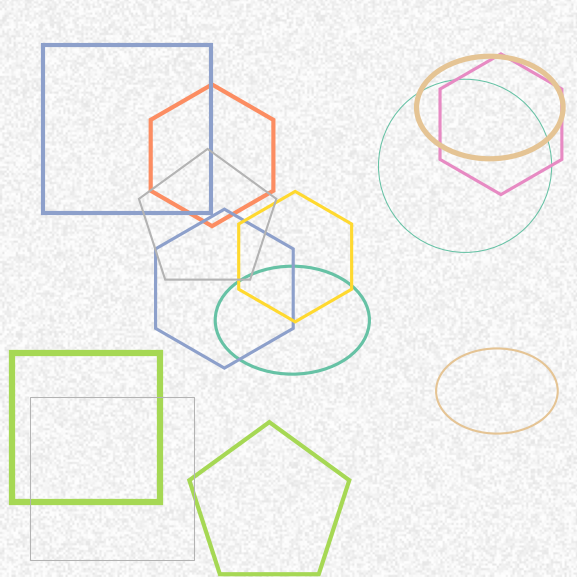[{"shape": "oval", "thickness": 1.5, "radius": 0.67, "center": [0.506, 0.445]}, {"shape": "circle", "thickness": 0.5, "radius": 0.75, "center": [0.805, 0.712]}, {"shape": "hexagon", "thickness": 2, "radius": 0.61, "center": [0.367, 0.73]}, {"shape": "square", "thickness": 2, "radius": 0.73, "center": [0.22, 0.776]}, {"shape": "hexagon", "thickness": 1.5, "radius": 0.69, "center": [0.389, 0.499]}, {"shape": "hexagon", "thickness": 1.5, "radius": 0.61, "center": [0.867, 0.784]}, {"shape": "pentagon", "thickness": 2, "radius": 0.73, "center": [0.466, 0.123]}, {"shape": "square", "thickness": 3, "radius": 0.64, "center": [0.149, 0.259]}, {"shape": "hexagon", "thickness": 1.5, "radius": 0.56, "center": [0.511, 0.555]}, {"shape": "oval", "thickness": 1, "radius": 0.53, "center": [0.86, 0.322]}, {"shape": "oval", "thickness": 2.5, "radius": 0.63, "center": [0.848, 0.813]}, {"shape": "pentagon", "thickness": 1, "radius": 0.63, "center": [0.36, 0.616]}, {"shape": "square", "thickness": 0.5, "radius": 0.71, "center": [0.194, 0.171]}]